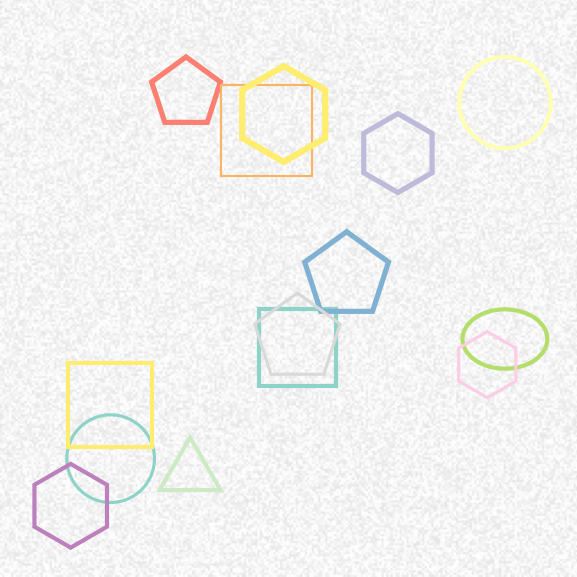[{"shape": "square", "thickness": 2, "radius": 0.33, "center": [0.516, 0.398]}, {"shape": "circle", "thickness": 1.5, "radius": 0.38, "center": [0.192, 0.205]}, {"shape": "circle", "thickness": 2, "radius": 0.4, "center": [0.874, 0.822]}, {"shape": "hexagon", "thickness": 2.5, "radius": 0.34, "center": [0.689, 0.734]}, {"shape": "pentagon", "thickness": 2.5, "radius": 0.31, "center": [0.322, 0.838]}, {"shape": "pentagon", "thickness": 2.5, "radius": 0.38, "center": [0.6, 0.522]}, {"shape": "square", "thickness": 1, "radius": 0.39, "center": [0.461, 0.773]}, {"shape": "oval", "thickness": 2, "radius": 0.37, "center": [0.874, 0.412]}, {"shape": "hexagon", "thickness": 1.5, "radius": 0.29, "center": [0.844, 0.368]}, {"shape": "pentagon", "thickness": 1.5, "radius": 0.39, "center": [0.515, 0.414]}, {"shape": "hexagon", "thickness": 2, "radius": 0.36, "center": [0.122, 0.123]}, {"shape": "triangle", "thickness": 2, "radius": 0.3, "center": [0.329, 0.181]}, {"shape": "hexagon", "thickness": 3, "radius": 0.41, "center": [0.491, 0.802]}, {"shape": "square", "thickness": 2, "radius": 0.37, "center": [0.19, 0.298]}]